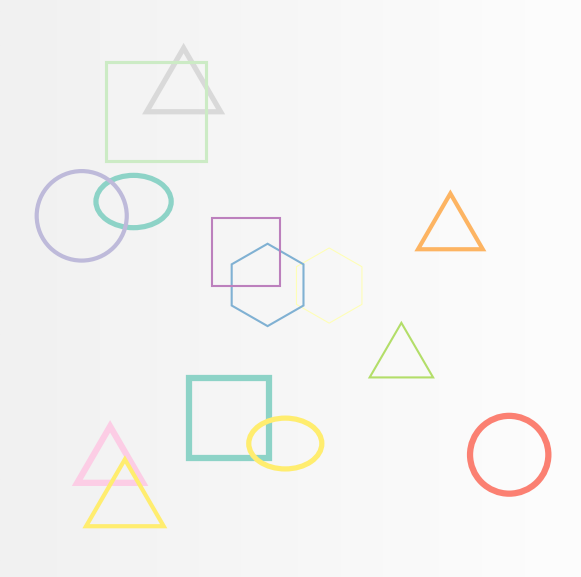[{"shape": "oval", "thickness": 2.5, "radius": 0.32, "center": [0.23, 0.65]}, {"shape": "square", "thickness": 3, "radius": 0.34, "center": [0.395, 0.275]}, {"shape": "hexagon", "thickness": 0.5, "radius": 0.33, "center": [0.566, 0.505]}, {"shape": "circle", "thickness": 2, "radius": 0.39, "center": [0.141, 0.625]}, {"shape": "circle", "thickness": 3, "radius": 0.34, "center": [0.876, 0.212]}, {"shape": "hexagon", "thickness": 1, "radius": 0.36, "center": [0.46, 0.506]}, {"shape": "triangle", "thickness": 2, "radius": 0.32, "center": [0.775, 0.6]}, {"shape": "triangle", "thickness": 1, "radius": 0.32, "center": [0.691, 0.377]}, {"shape": "triangle", "thickness": 3, "radius": 0.33, "center": [0.189, 0.196]}, {"shape": "triangle", "thickness": 2.5, "radius": 0.37, "center": [0.316, 0.842]}, {"shape": "square", "thickness": 1, "radius": 0.29, "center": [0.424, 0.562]}, {"shape": "square", "thickness": 1.5, "radius": 0.43, "center": [0.268, 0.806]}, {"shape": "oval", "thickness": 2.5, "radius": 0.31, "center": [0.491, 0.231]}, {"shape": "triangle", "thickness": 2, "radius": 0.39, "center": [0.215, 0.126]}]